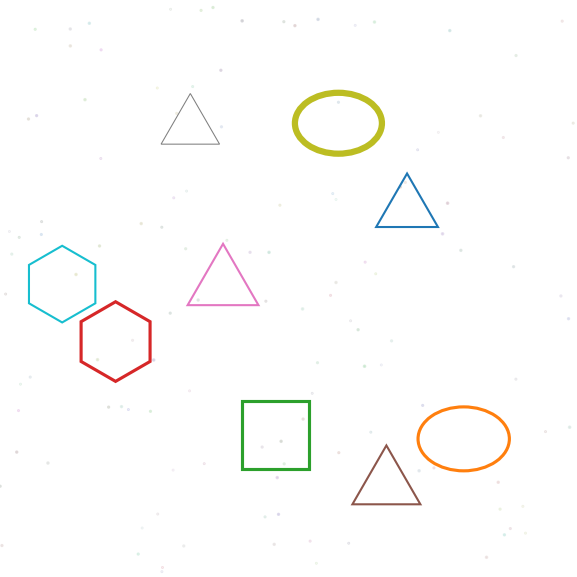[{"shape": "triangle", "thickness": 1, "radius": 0.31, "center": [0.705, 0.637]}, {"shape": "oval", "thickness": 1.5, "radius": 0.4, "center": [0.803, 0.239]}, {"shape": "square", "thickness": 1.5, "radius": 0.29, "center": [0.476, 0.246]}, {"shape": "hexagon", "thickness": 1.5, "radius": 0.34, "center": [0.2, 0.408]}, {"shape": "triangle", "thickness": 1, "radius": 0.34, "center": [0.669, 0.16]}, {"shape": "triangle", "thickness": 1, "radius": 0.35, "center": [0.386, 0.506]}, {"shape": "triangle", "thickness": 0.5, "radius": 0.29, "center": [0.33, 0.779]}, {"shape": "oval", "thickness": 3, "radius": 0.38, "center": [0.586, 0.786]}, {"shape": "hexagon", "thickness": 1, "radius": 0.33, "center": [0.108, 0.507]}]